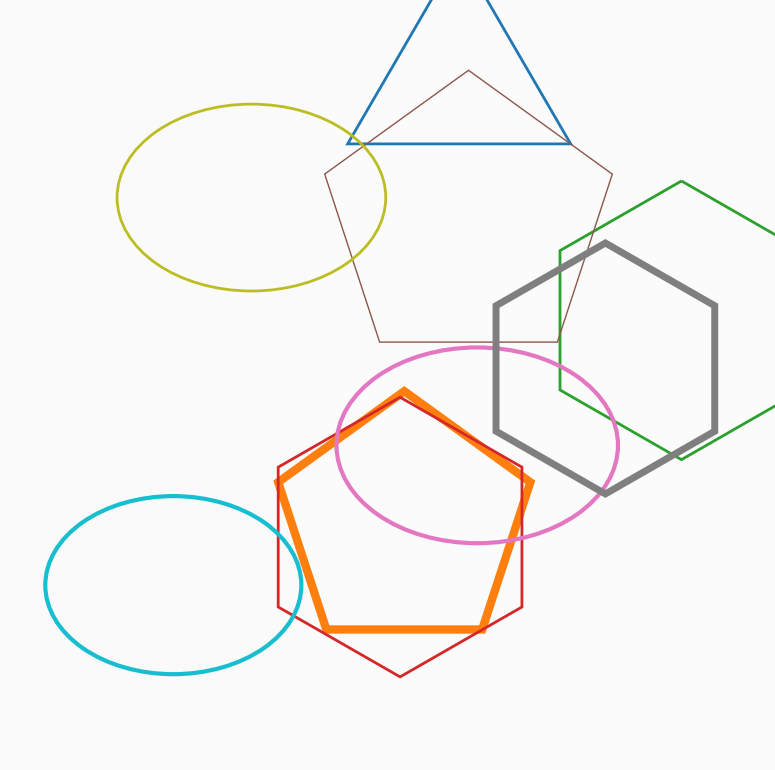[{"shape": "triangle", "thickness": 1, "radius": 0.83, "center": [0.592, 0.896]}, {"shape": "pentagon", "thickness": 3, "radius": 0.86, "center": [0.522, 0.321]}, {"shape": "hexagon", "thickness": 1, "radius": 0.9, "center": [0.879, 0.584]}, {"shape": "hexagon", "thickness": 1, "radius": 0.91, "center": [0.516, 0.303]}, {"shape": "pentagon", "thickness": 0.5, "radius": 0.98, "center": [0.605, 0.714]}, {"shape": "oval", "thickness": 1.5, "radius": 0.91, "center": [0.616, 0.422]}, {"shape": "hexagon", "thickness": 2.5, "radius": 0.81, "center": [0.781, 0.521]}, {"shape": "oval", "thickness": 1, "radius": 0.87, "center": [0.324, 0.743]}, {"shape": "oval", "thickness": 1.5, "radius": 0.83, "center": [0.224, 0.24]}]